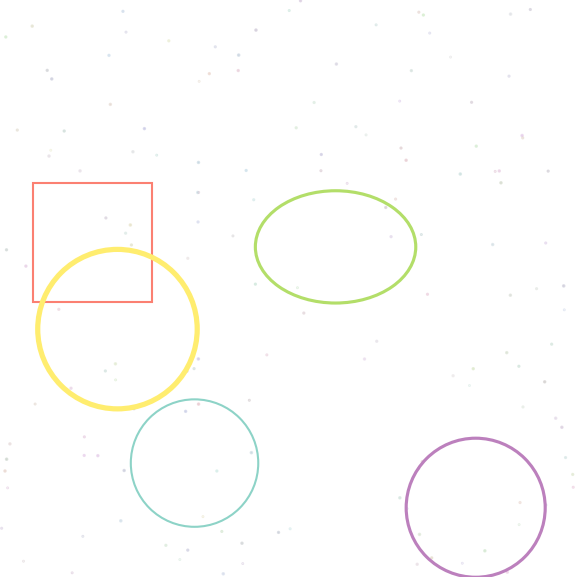[{"shape": "circle", "thickness": 1, "radius": 0.55, "center": [0.337, 0.197]}, {"shape": "square", "thickness": 1, "radius": 0.52, "center": [0.16, 0.579]}, {"shape": "oval", "thickness": 1.5, "radius": 0.69, "center": [0.581, 0.572]}, {"shape": "circle", "thickness": 1.5, "radius": 0.6, "center": [0.824, 0.12]}, {"shape": "circle", "thickness": 2.5, "radius": 0.69, "center": [0.203, 0.429]}]